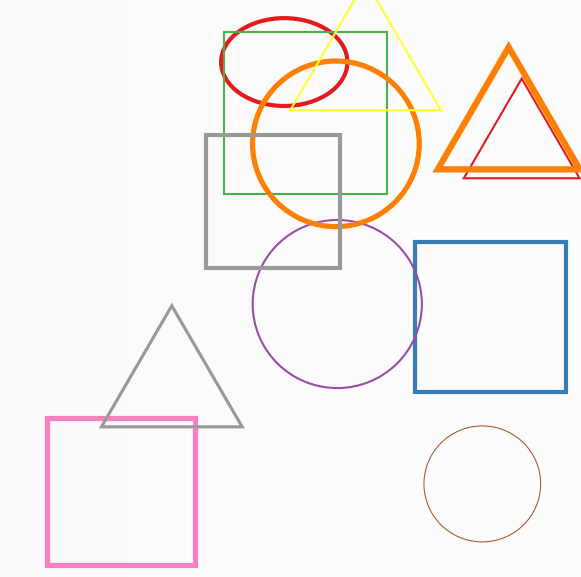[{"shape": "oval", "thickness": 2, "radius": 0.54, "center": [0.489, 0.892]}, {"shape": "triangle", "thickness": 1, "radius": 0.58, "center": [0.898, 0.748]}, {"shape": "square", "thickness": 2, "radius": 0.65, "center": [0.844, 0.45]}, {"shape": "square", "thickness": 1, "radius": 0.7, "center": [0.526, 0.803]}, {"shape": "circle", "thickness": 1, "radius": 0.73, "center": [0.58, 0.473]}, {"shape": "circle", "thickness": 2.5, "radius": 0.72, "center": [0.578, 0.75]}, {"shape": "triangle", "thickness": 3, "radius": 0.71, "center": [0.875, 0.776]}, {"shape": "triangle", "thickness": 1, "radius": 0.75, "center": [0.629, 0.883]}, {"shape": "circle", "thickness": 0.5, "radius": 0.5, "center": [0.83, 0.161]}, {"shape": "square", "thickness": 2.5, "radius": 0.64, "center": [0.208, 0.148]}, {"shape": "square", "thickness": 2, "radius": 0.57, "center": [0.47, 0.65]}, {"shape": "triangle", "thickness": 1.5, "radius": 0.7, "center": [0.296, 0.33]}]